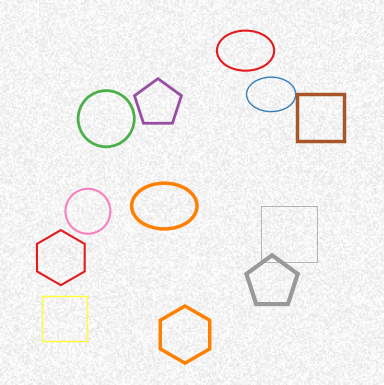[{"shape": "hexagon", "thickness": 1.5, "radius": 0.36, "center": [0.158, 0.331]}, {"shape": "oval", "thickness": 1.5, "radius": 0.37, "center": [0.638, 0.868]}, {"shape": "oval", "thickness": 1, "radius": 0.32, "center": [0.704, 0.755]}, {"shape": "circle", "thickness": 2, "radius": 0.36, "center": [0.276, 0.692]}, {"shape": "pentagon", "thickness": 2, "radius": 0.32, "center": [0.41, 0.732]}, {"shape": "oval", "thickness": 2.5, "radius": 0.42, "center": [0.427, 0.465]}, {"shape": "hexagon", "thickness": 2.5, "radius": 0.37, "center": [0.481, 0.131]}, {"shape": "square", "thickness": 1, "radius": 0.29, "center": [0.167, 0.173]}, {"shape": "square", "thickness": 2.5, "radius": 0.3, "center": [0.832, 0.695]}, {"shape": "circle", "thickness": 1.5, "radius": 0.29, "center": [0.228, 0.451]}, {"shape": "square", "thickness": 0.5, "radius": 0.36, "center": [0.751, 0.392]}, {"shape": "pentagon", "thickness": 3, "radius": 0.35, "center": [0.707, 0.267]}]